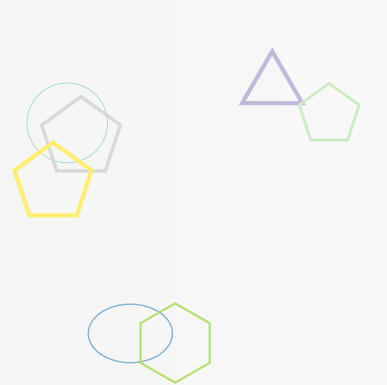[{"shape": "circle", "thickness": 0.5, "radius": 0.52, "center": [0.174, 0.681]}, {"shape": "triangle", "thickness": 3, "radius": 0.45, "center": [0.703, 0.777]}, {"shape": "oval", "thickness": 1, "radius": 0.54, "center": [0.336, 0.134]}, {"shape": "hexagon", "thickness": 1.5, "radius": 0.52, "center": [0.452, 0.109]}, {"shape": "pentagon", "thickness": 2.5, "radius": 0.53, "center": [0.209, 0.642]}, {"shape": "pentagon", "thickness": 2, "radius": 0.41, "center": [0.85, 0.702]}, {"shape": "pentagon", "thickness": 3, "radius": 0.52, "center": [0.137, 0.525]}]